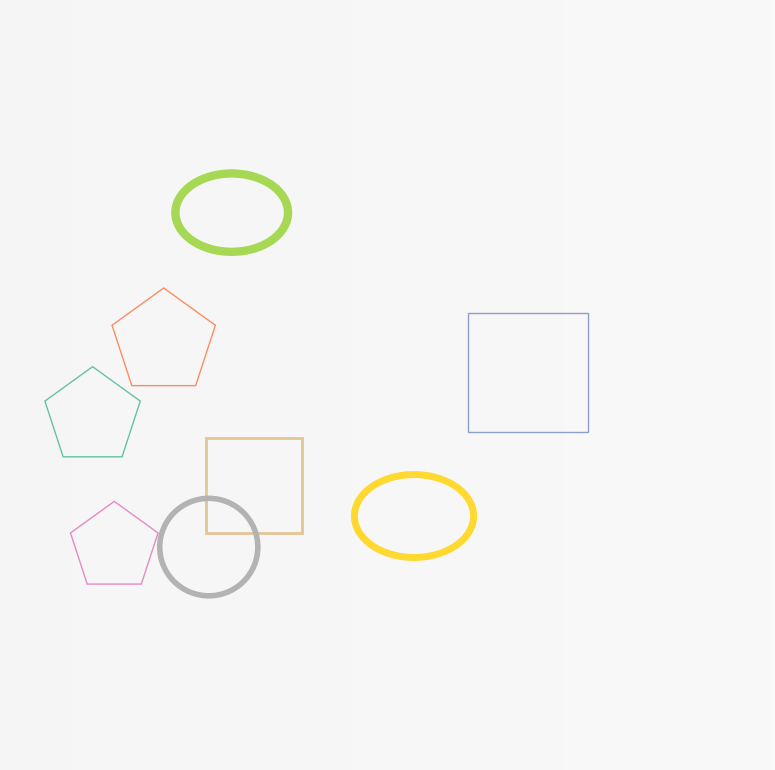[{"shape": "pentagon", "thickness": 0.5, "radius": 0.32, "center": [0.119, 0.459]}, {"shape": "pentagon", "thickness": 0.5, "radius": 0.35, "center": [0.211, 0.556]}, {"shape": "square", "thickness": 0.5, "radius": 0.39, "center": [0.681, 0.516]}, {"shape": "pentagon", "thickness": 0.5, "radius": 0.3, "center": [0.147, 0.29]}, {"shape": "oval", "thickness": 3, "radius": 0.36, "center": [0.299, 0.724]}, {"shape": "oval", "thickness": 2.5, "radius": 0.38, "center": [0.534, 0.33]}, {"shape": "square", "thickness": 1, "radius": 0.31, "center": [0.328, 0.369]}, {"shape": "circle", "thickness": 2, "radius": 0.32, "center": [0.269, 0.29]}]